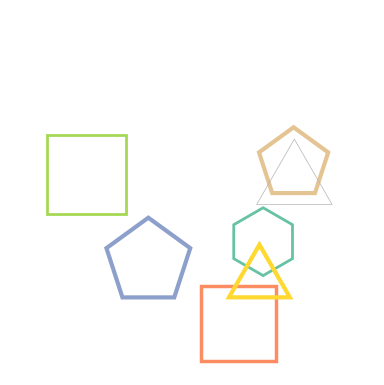[{"shape": "hexagon", "thickness": 2, "radius": 0.44, "center": [0.683, 0.372]}, {"shape": "square", "thickness": 2.5, "radius": 0.48, "center": [0.62, 0.16]}, {"shape": "pentagon", "thickness": 3, "radius": 0.57, "center": [0.385, 0.32]}, {"shape": "square", "thickness": 2, "radius": 0.51, "center": [0.225, 0.547]}, {"shape": "triangle", "thickness": 3, "radius": 0.46, "center": [0.674, 0.273]}, {"shape": "pentagon", "thickness": 3, "radius": 0.47, "center": [0.763, 0.575]}, {"shape": "triangle", "thickness": 0.5, "radius": 0.57, "center": [0.765, 0.525]}]